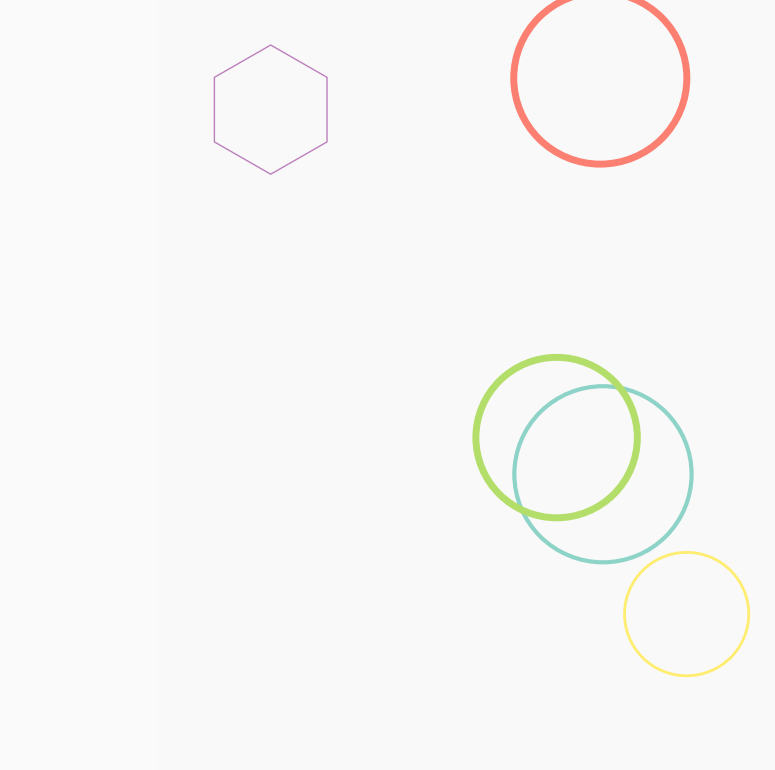[{"shape": "circle", "thickness": 1.5, "radius": 0.57, "center": [0.778, 0.384]}, {"shape": "circle", "thickness": 2.5, "radius": 0.56, "center": [0.775, 0.899]}, {"shape": "circle", "thickness": 2.5, "radius": 0.52, "center": [0.718, 0.432]}, {"shape": "hexagon", "thickness": 0.5, "radius": 0.42, "center": [0.349, 0.858]}, {"shape": "circle", "thickness": 1, "radius": 0.4, "center": [0.886, 0.202]}]